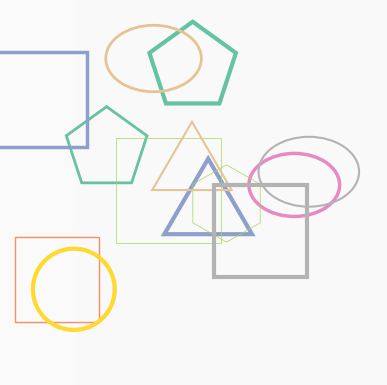[{"shape": "pentagon", "thickness": 3, "radius": 0.59, "center": [0.497, 0.826]}, {"shape": "pentagon", "thickness": 2, "radius": 0.55, "center": [0.275, 0.614]}, {"shape": "square", "thickness": 1, "radius": 0.55, "center": [0.147, 0.274]}, {"shape": "triangle", "thickness": 3, "radius": 0.65, "center": [0.537, 0.457]}, {"shape": "square", "thickness": 2.5, "radius": 0.62, "center": [0.101, 0.741]}, {"shape": "oval", "thickness": 2.5, "radius": 0.58, "center": [0.759, 0.52]}, {"shape": "square", "thickness": 0.5, "radius": 0.68, "center": [0.435, 0.505]}, {"shape": "hexagon", "thickness": 0.5, "radius": 0.5, "center": [0.585, 0.471]}, {"shape": "circle", "thickness": 3, "radius": 0.53, "center": [0.19, 0.249]}, {"shape": "triangle", "thickness": 1.5, "radius": 0.59, "center": [0.495, 0.565]}, {"shape": "oval", "thickness": 2, "radius": 0.62, "center": [0.396, 0.848]}, {"shape": "square", "thickness": 3, "radius": 0.6, "center": [0.673, 0.4]}, {"shape": "oval", "thickness": 1.5, "radius": 0.65, "center": [0.797, 0.554]}]